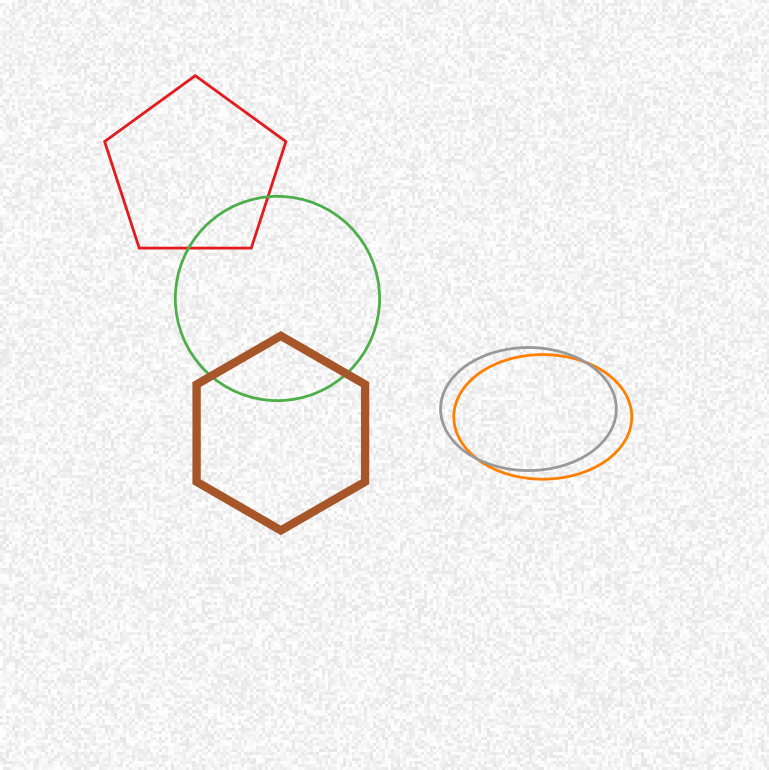[{"shape": "pentagon", "thickness": 1, "radius": 0.62, "center": [0.254, 0.778]}, {"shape": "circle", "thickness": 1, "radius": 0.66, "center": [0.36, 0.612]}, {"shape": "oval", "thickness": 1, "radius": 0.58, "center": [0.705, 0.459]}, {"shape": "hexagon", "thickness": 3, "radius": 0.63, "center": [0.365, 0.438]}, {"shape": "oval", "thickness": 1, "radius": 0.57, "center": [0.686, 0.469]}]